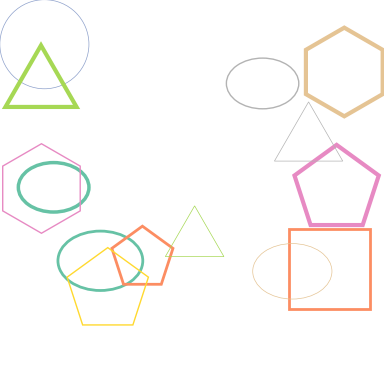[{"shape": "oval", "thickness": 2, "radius": 0.55, "center": [0.261, 0.323]}, {"shape": "oval", "thickness": 2.5, "radius": 0.46, "center": [0.139, 0.513]}, {"shape": "pentagon", "thickness": 2, "radius": 0.42, "center": [0.37, 0.329]}, {"shape": "square", "thickness": 2, "radius": 0.52, "center": [0.856, 0.301]}, {"shape": "circle", "thickness": 0.5, "radius": 0.58, "center": [0.115, 0.885]}, {"shape": "pentagon", "thickness": 3, "radius": 0.58, "center": [0.874, 0.509]}, {"shape": "hexagon", "thickness": 1, "radius": 0.58, "center": [0.108, 0.51]}, {"shape": "triangle", "thickness": 0.5, "radius": 0.44, "center": [0.506, 0.377]}, {"shape": "triangle", "thickness": 3, "radius": 0.53, "center": [0.107, 0.776]}, {"shape": "pentagon", "thickness": 1, "radius": 0.56, "center": [0.28, 0.246]}, {"shape": "hexagon", "thickness": 3, "radius": 0.58, "center": [0.894, 0.813]}, {"shape": "oval", "thickness": 0.5, "radius": 0.51, "center": [0.759, 0.295]}, {"shape": "triangle", "thickness": 0.5, "radius": 0.51, "center": [0.802, 0.633]}, {"shape": "oval", "thickness": 1, "radius": 0.47, "center": [0.682, 0.783]}]